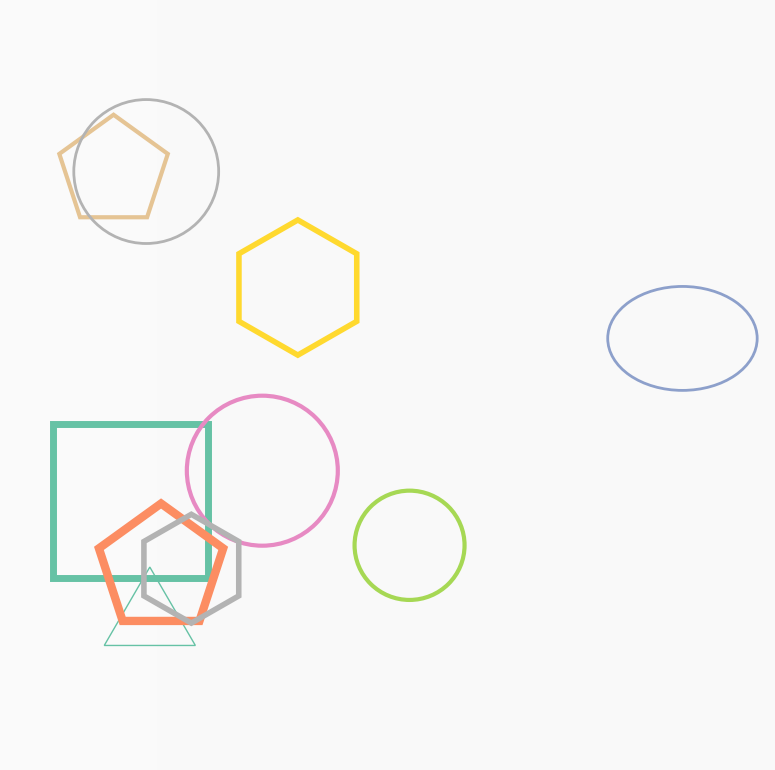[{"shape": "triangle", "thickness": 0.5, "radius": 0.34, "center": [0.193, 0.196]}, {"shape": "square", "thickness": 2.5, "radius": 0.5, "center": [0.169, 0.35]}, {"shape": "pentagon", "thickness": 3, "radius": 0.42, "center": [0.208, 0.262]}, {"shape": "oval", "thickness": 1, "radius": 0.48, "center": [0.881, 0.56]}, {"shape": "circle", "thickness": 1.5, "radius": 0.49, "center": [0.338, 0.389]}, {"shape": "circle", "thickness": 1.5, "radius": 0.35, "center": [0.528, 0.292]}, {"shape": "hexagon", "thickness": 2, "radius": 0.44, "center": [0.384, 0.627]}, {"shape": "pentagon", "thickness": 1.5, "radius": 0.37, "center": [0.147, 0.777]}, {"shape": "hexagon", "thickness": 2, "radius": 0.35, "center": [0.247, 0.261]}, {"shape": "circle", "thickness": 1, "radius": 0.47, "center": [0.189, 0.777]}]